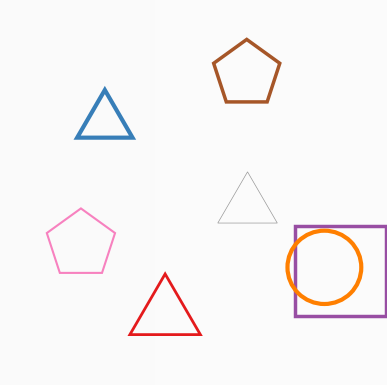[{"shape": "triangle", "thickness": 2, "radius": 0.53, "center": [0.426, 0.183]}, {"shape": "triangle", "thickness": 3, "radius": 0.41, "center": [0.271, 0.684]}, {"shape": "square", "thickness": 2.5, "radius": 0.59, "center": [0.879, 0.296]}, {"shape": "circle", "thickness": 3, "radius": 0.48, "center": [0.837, 0.306]}, {"shape": "pentagon", "thickness": 2.5, "radius": 0.45, "center": [0.637, 0.808]}, {"shape": "pentagon", "thickness": 1.5, "radius": 0.46, "center": [0.209, 0.366]}, {"shape": "triangle", "thickness": 0.5, "radius": 0.44, "center": [0.639, 0.465]}]